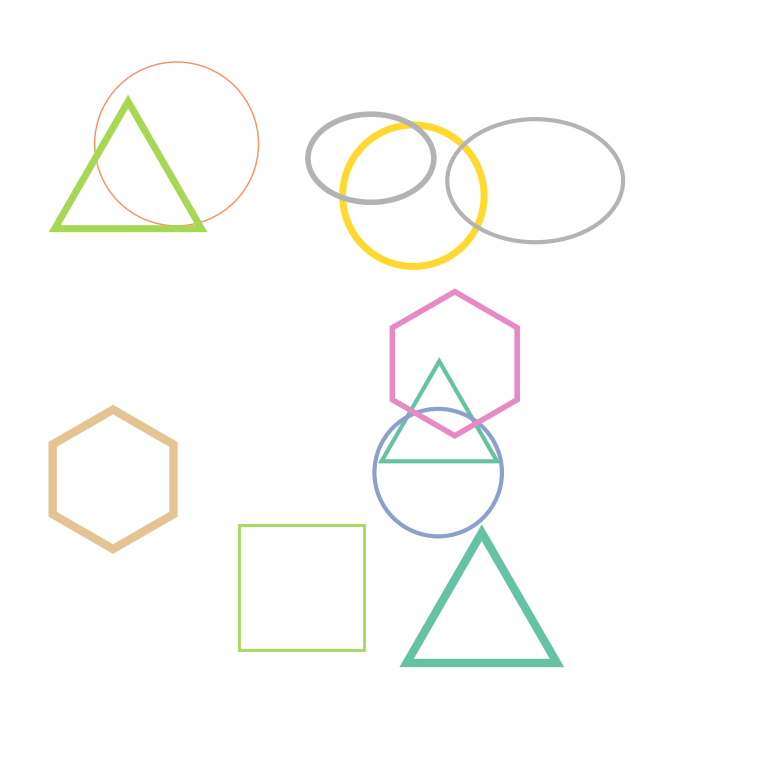[{"shape": "triangle", "thickness": 1.5, "radius": 0.43, "center": [0.571, 0.444]}, {"shape": "triangle", "thickness": 3, "radius": 0.56, "center": [0.626, 0.195]}, {"shape": "circle", "thickness": 0.5, "radius": 0.53, "center": [0.229, 0.813]}, {"shape": "circle", "thickness": 1.5, "radius": 0.41, "center": [0.569, 0.386]}, {"shape": "hexagon", "thickness": 2, "radius": 0.47, "center": [0.591, 0.528]}, {"shape": "triangle", "thickness": 2.5, "radius": 0.55, "center": [0.166, 0.758]}, {"shape": "square", "thickness": 1, "radius": 0.41, "center": [0.392, 0.237]}, {"shape": "circle", "thickness": 2.5, "radius": 0.46, "center": [0.537, 0.746]}, {"shape": "hexagon", "thickness": 3, "radius": 0.45, "center": [0.147, 0.377]}, {"shape": "oval", "thickness": 1.5, "radius": 0.57, "center": [0.695, 0.765]}, {"shape": "oval", "thickness": 2, "radius": 0.41, "center": [0.482, 0.794]}]